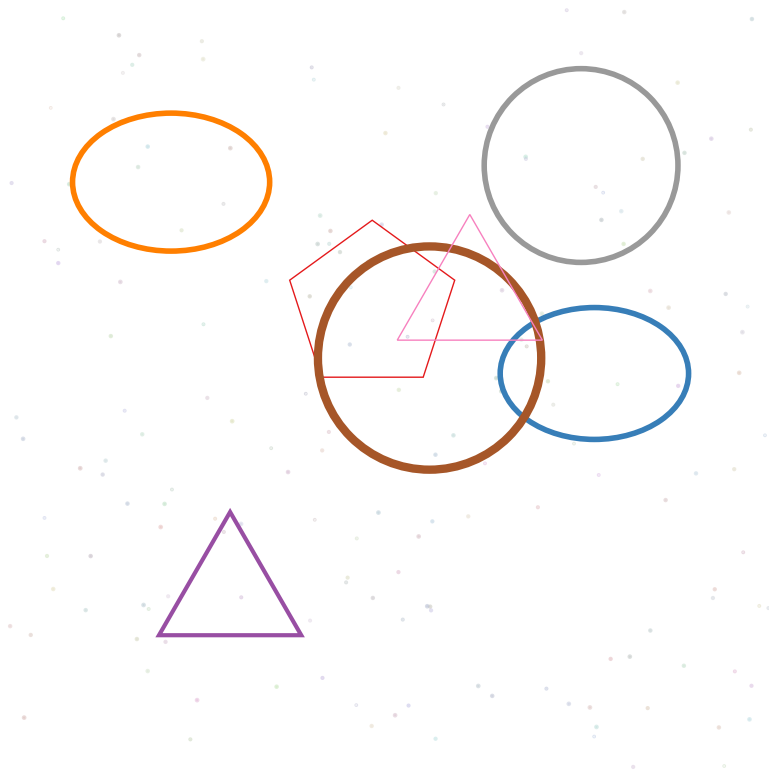[{"shape": "pentagon", "thickness": 0.5, "radius": 0.56, "center": [0.483, 0.601]}, {"shape": "oval", "thickness": 2, "radius": 0.61, "center": [0.772, 0.515]}, {"shape": "triangle", "thickness": 1.5, "radius": 0.53, "center": [0.299, 0.228]}, {"shape": "oval", "thickness": 2, "radius": 0.64, "center": [0.222, 0.763]}, {"shape": "circle", "thickness": 3, "radius": 0.72, "center": [0.558, 0.535]}, {"shape": "triangle", "thickness": 0.5, "radius": 0.54, "center": [0.61, 0.613]}, {"shape": "circle", "thickness": 2, "radius": 0.63, "center": [0.755, 0.785]}]